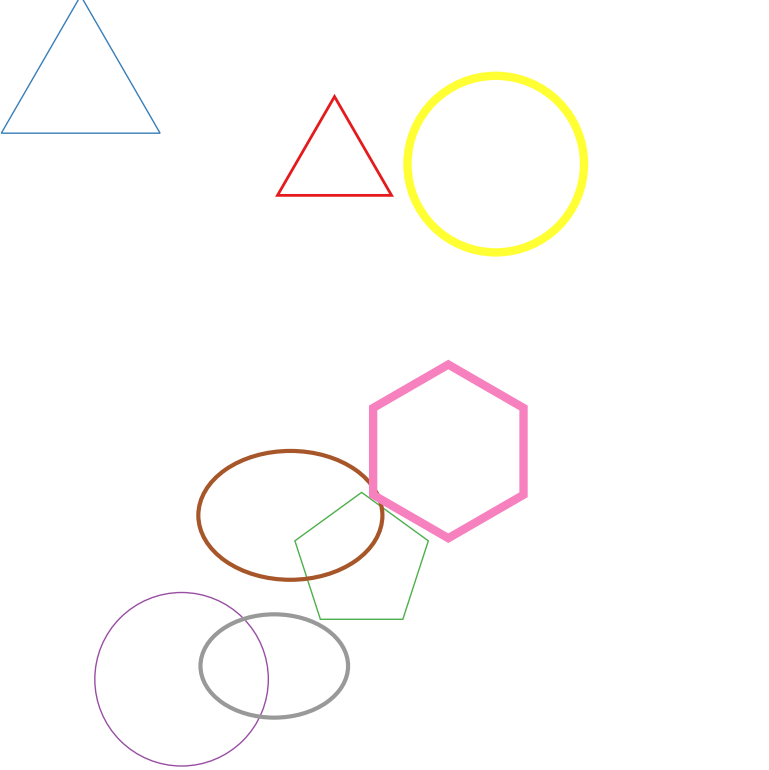[{"shape": "triangle", "thickness": 1, "radius": 0.43, "center": [0.434, 0.789]}, {"shape": "triangle", "thickness": 0.5, "radius": 0.6, "center": [0.105, 0.887]}, {"shape": "pentagon", "thickness": 0.5, "radius": 0.46, "center": [0.47, 0.269]}, {"shape": "circle", "thickness": 0.5, "radius": 0.56, "center": [0.236, 0.118]}, {"shape": "circle", "thickness": 3, "radius": 0.57, "center": [0.644, 0.787]}, {"shape": "oval", "thickness": 1.5, "radius": 0.6, "center": [0.377, 0.331]}, {"shape": "hexagon", "thickness": 3, "radius": 0.56, "center": [0.582, 0.414]}, {"shape": "oval", "thickness": 1.5, "radius": 0.48, "center": [0.356, 0.135]}]